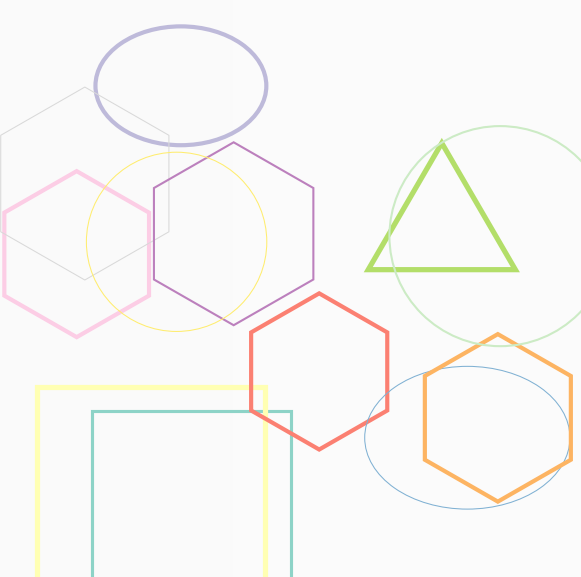[{"shape": "square", "thickness": 1.5, "radius": 0.86, "center": [0.33, 0.117]}, {"shape": "square", "thickness": 2.5, "radius": 0.98, "center": [0.26, 0.132]}, {"shape": "oval", "thickness": 2, "radius": 0.73, "center": [0.311, 0.851]}, {"shape": "hexagon", "thickness": 2, "radius": 0.68, "center": [0.549, 0.356]}, {"shape": "oval", "thickness": 0.5, "radius": 0.88, "center": [0.804, 0.241]}, {"shape": "hexagon", "thickness": 2, "radius": 0.73, "center": [0.857, 0.276]}, {"shape": "triangle", "thickness": 2.5, "radius": 0.73, "center": [0.76, 0.605]}, {"shape": "hexagon", "thickness": 2, "radius": 0.72, "center": [0.132, 0.559]}, {"shape": "hexagon", "thickness": 0.5, "radius": 0.84, "center": [0.146, 0.681]}, {"shape": "hexagon", "thickness": 1, "radius": 0.79, "center": [0.402, 0.594]}, {"shape": "circle", "thickness": 1, "radius": 0.95, "center": [0.861, 0.59]}, {"shape": "circle", "thickness": 0.5, "radius": 0.78, "center": [0.304, 0.58]}]